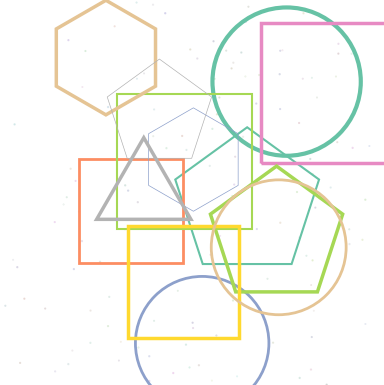[{"shape": "circle", "thickness": 3, "radius": 0.96, "center": [0.744, 0.788]}, {"shape": "pentagon", "thickness": 1.5, "radius": 0.98, "center": [0.642, 0.473]}, {"shape": "square", "thickness": 2, "radius": 0.67, "center": [0.341, 0.452]}, {"shape": "circle", "thickness": 2, "radius": 0.87, "center": [0.525, 0.109]}, {"shape": "hexagon", "thickness": 0.5, "radius": 0.67, "center": [0.502, 0.586]}, {"shape": "square", "thickness": 2.5, "radius": 0.91, "center": [0.861, 0.759]}, {"shape": "pentagon", "thickness": 2.5, "radius": 0.9, "center": [0.718, 0.388]}, {"shape": "square", "thickness": 1.5, "radius": 0.88, "center": [0.48, 0.581]}, {"shape": "square", "thickness": 2.5, "radius": 0.72, "center": [0.476, 0.268]}, {"shape": "circle", "thickness": 2, "radius": 0.88, "center": [0.724, 0.358]}, {"shape": "hexagon", "thickness": 2.5, "radius": 0.74, "center": [0.275, 0.851]}, {"shape": "triangle", "thickness": 2.5, "radius": 0.71, "center": [0.373, 0.501]}, {"shape": "pentagon", "thickness": 0.5, "radius": 0.71, "center": [0.414, 0.704]}]